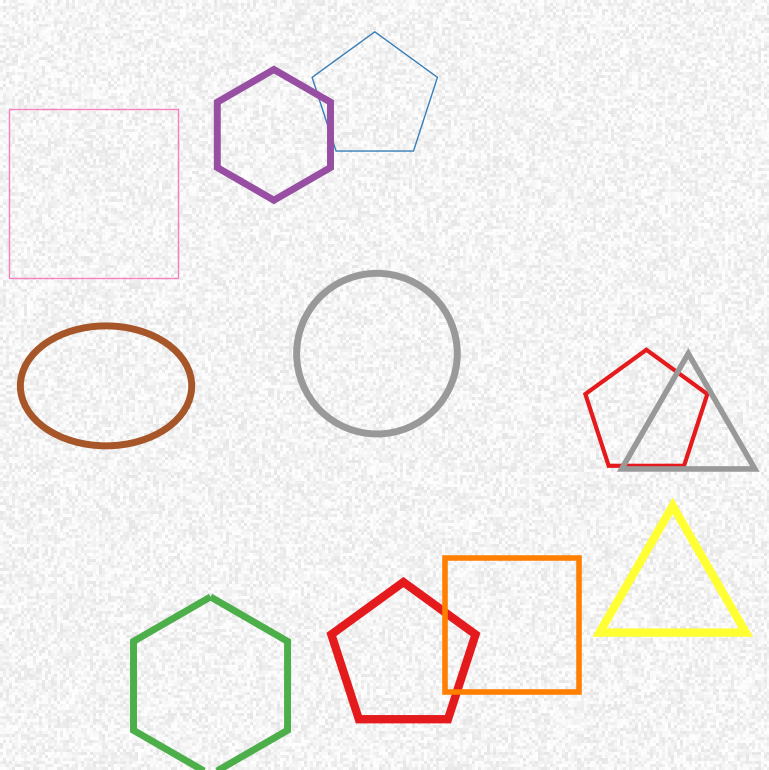[{"shape": "pentagon", "thickness": 3, "radius": 0.49, "center": [0.524, 0.146]}, {"shape": "pentagon", "thickness": 1.5, "radius": 0.42, "center": [0.839, 0.462]}, {"shape": "pentagon", "thickness": 0.5, "radius": 0.43, "center": [0.487, 0.873]}, {"shape": "hexagon", "thickness": 2.5, "radius": 0.58, "center": [0.273, 0.109]}, {"shape": "hexagon", "thickness": 2.5, "radius": 0.42, "center": [0.356, 0.825]}, {"shape": "square", "thickness": 2, "radius": 0.44, "center": [0.665, 0.188]}, {"shape": "triangle", "thickness": 3, "radius": 0.55, "center": [0.874, 0.233]}, {"shape": "oval", "thickness": 2.5, "radius": 0.56, "center": [0.138, 0.499]}, {"shape": "square", "thickness": 0.5, "radius": 0.55, "center": [0.122, 0.749]}, {"shape": "circle", "thickness": 2.5, "radius": 0.52, "center": [0.49, 0.541]}, {"shape": "triangle", "thickness": 2, "radius": 0.5, "center": [0.894, 0.441]}]